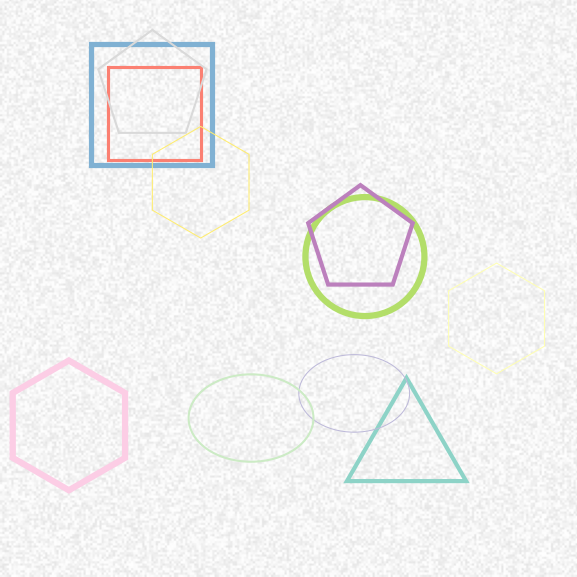[{"shape": "triangle", "thickness": 2, "radius": 0.6, "center": [0.704, 0.226]}, {"shape": "hexagon", "thickness": 0.5, "radius": 0.48, "center": [0.86, 0.448]}, {"shape": "oval", "thickness": 0.5, "radius": 0.48, "center": [0.613, 0.318]}, {"shape": "square", "thickness": 1.5, "radius": 0.4, "center": [0.268, 0.803]}, {"shape": "square", "thickness": 2.5, "radius": 0.52, "center": [0.262, 0.818]}, {"shape": "circle", "thickness": 3, "radius": 0.52, "center": [0.632, 0.555]}, {"shape": "hexagon", "thickness": 3, "radius": 0.56, "center": [0.119, 0.263]}, {"shape": "pentagon", "thickness": 1, "radius": 0.49, "center": [0.264, 0.849]}, {"shape": "pentagon", "thickness": 2, "radius": 0.48, "center": [0.624, 0.583]}, {"shape": "oval", "thickness": 1, "radius": 0.54, "center": [0.435, 0.275]}, {"shape": "hexagon", "thickness": 0.5, "radius": 0.48, "center": [0.348, 0.684]}]